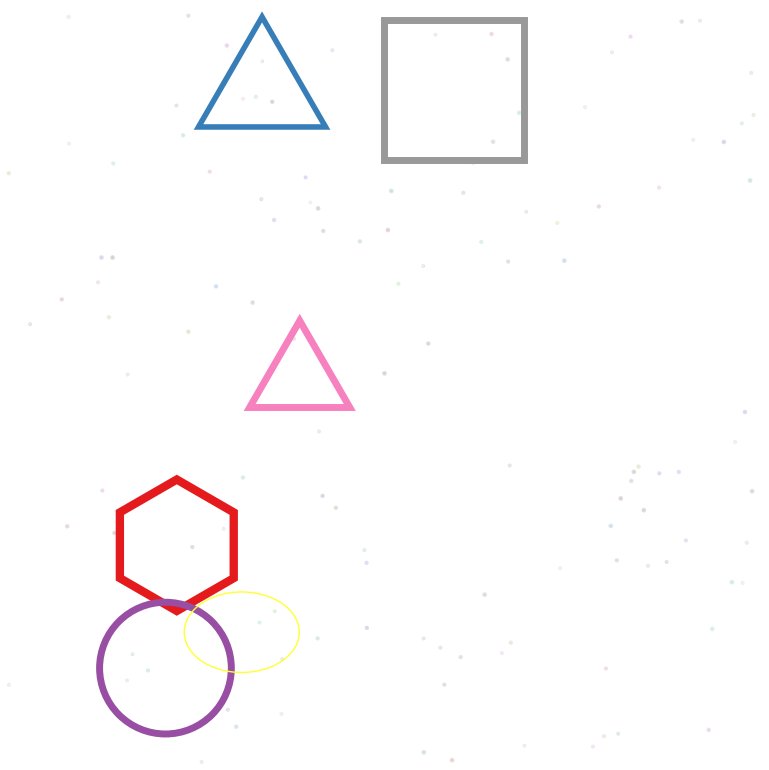[{"shape": "hexagon", "thickness": 3, "radius": 0.43, "center": [0.23, 0.292]}, {"shape": "triangle", "thickness": 2, "radius": 0.48, "center": [0.34, 0.883]}, {"shape": "circle", "thickness": 2.5, "radius": 0.43, "center": [0.215, 0.132]}, {"shape": "oval", "thickness": 0.5, "radius": 0.37, "center": [0.314, 0.179]}, {"shape": "triangle", "thickness": 2.5, "radius": 0.38, "center": [0.389, 0.508]}, {"shape": "square", "thickness": 2.5, "radius": 0.46, "center": [0.589, 0.883]}]